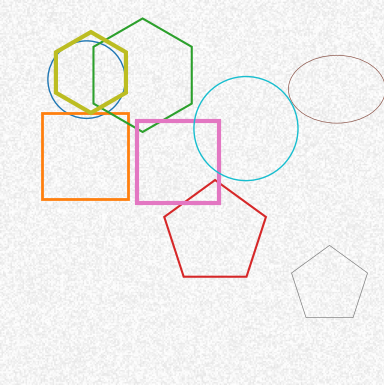[{"shape": "circle", "thickness": 1, "radius": 0.5, "center": [0.225, 0.793]}, {"shape": "square", "thickness": 2, "radius": 0.56, "center": [0.222, 0.594]}, {"shape": "hexagon", "thickness": 1.5, "radius": 0.74, "center": [0.37, 0.805]}, {"shape": "pentagon", "thickness": 1.5, "radius": 0.69, "center": [0.559, 0.394]}, {"shape": "oval", "thickness": 0.5, "radius": 0.63, "center": [0.875, 0.768]}, {"shape": "square", "thickness": 3, "radius": 0.53, "center": [0.463, 0.579]}, {"shape": "pentagon", "thickness": 0.5, "radius": 0.52, "center": [0.856, 0.259]}, {"shape": "hexagon", "thickness": 3, "radius": 0.53, "center": [0.236, 0.812]}, {"shape": "circle", "thickness": 1, "radius": 0.68, "center": [0.639, 0.666]}]